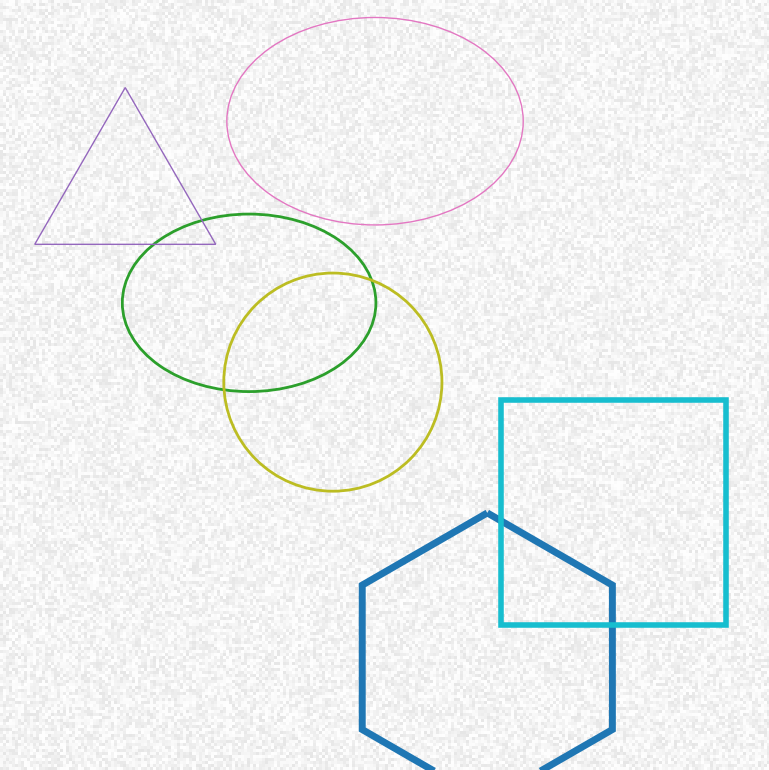[{"shape": "hexagon", "thickness": 2.5, "radius": 0.94, "center": [0.633, 0.146]}, {"shape": "oval", "thickness": 1, "radius": 0.82, "center": [0.324, 0.607]}, {"shape": "triangle", "thickness": 0.5, "radius": 0.68, "center": [0.163, 0.751]}, {"shape": "oval", "thickness": 0.5, "radius": 0.96, "center": [0.487, 0.843]}, {"shape": "circle", "thickness": 1, "radius": 0.71, "center": [0.432, 0.504]}, {"shape": "square", "thickness": 2, "radius": 0.73, "center": [0.797, 0.334]}]